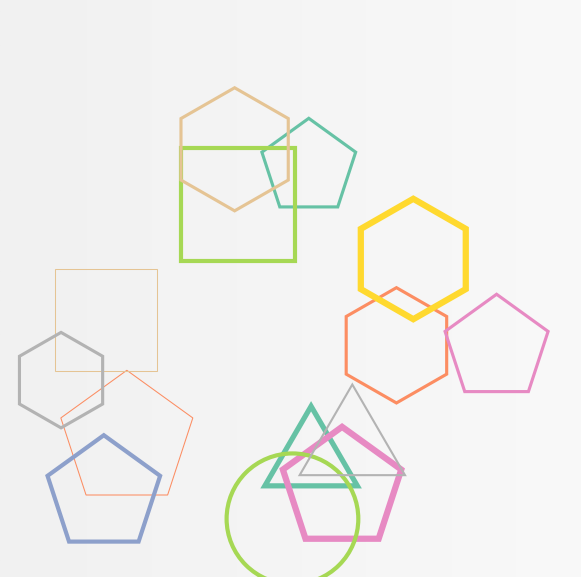[{"shape": "pentagon", "thickness": 1.5, "radius": 0.42, "center": [0.531, 0.709]}, {"shape": "triangle", "thickness": 2.5, "radius": 0.46, "center": [0.535, 0.204]}, {"shape": "pentagon", "thickness": 0.5, "radius": 0.6, "center": [0.218, 0.239]}, {"shape": "hexagon", "thickness": 1.5, "radius": 0.5, "center": [0.682, 0.401]}, {"shape": "pentagon", "thickness": 2, "radius": 0.51, "center": [0.179, 0.144]}, {"shape": "pentagon", "thickness": 1.5, "radius": 0.47, "center": [0.854, 0.396]}, {"shape": "pentagon", "thickness": 3, "radius": 0.54, "center": [0.589, 0.153]}, {"shape": "square", "thickness": 2, "radius": 0.49, "center": [0.41, 0.645]}, {"shape": "circle", "thickness": 2, "radius": 0.57, "center": [0.503, 0.101]}, {"shape": "hexagon", "thickness": 3, "radius": 0.52, "center": [0.711, 0.551]}, {"shape": "hexagon", "thickness": 1.5, "radius": 0.53, "center": [0.404, 0.741]}, {"shape": "square", "thickness": 0.5, "radius": 0.44, "center": [0.182, 0.445]}, {"shape": "triangle", "thickness": 1, "radius": 0.52, "center": [0.606, 0.229]}, {"shape": "hexagon", "thickness": 1.5, "radius": 0.41, "center": [0.105, 0.341]}]